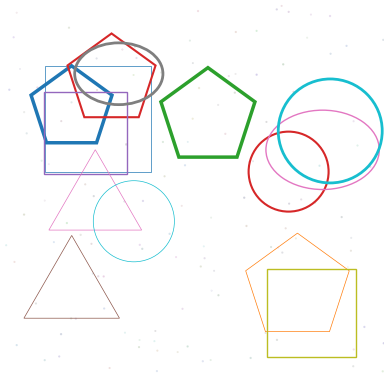[{"shape": "square", "thickness": 0.5, "radius": 0.69, "center": [0.256, 0.69]}, {"shape": "pentagon", "thickness": 2.5, "radius": 0.55, "center": [0.186, 0.719]}, {"shape": "pentagon", "thickness": 0.5, "radius": 0.71, "center": [0.773, 0.253]}, {"shape": "pentagon", "thickness": 2.5, "radius": 0.64, "center": [0.54, 0.696]}, {"shape": "pentagon", "thickness": 1.5, "radius": 0.6, "center": [0.29, 0.793]}, {"shape": "circle", "thickness": 1.5, "radius": 0.52, "center": [0.75, 0.554]}, {"shape": "square", "thickness": 1, "radius": 0.53, "center": [0.222, 0.654]}, {"shape": "triangle", "thickness": 0.5, "radius": 0.72, "center": [0.186, 0.245]}, {"shape": "oval", "thickness": 1, "radius": 0.74, "center": [0.838, 0.611]}, {"shape": "triangle", "thickness": 0.5, "radius": 0.7, "center": [0.247, 0.472]}, {"shape": "oval", "thickness": 2, "radius": 0.57, "center": [0.309, 0.808]}, {"shape": "square", "thickness": 1, "radius": 0.58, "center": [0.809, 0.187]}, {"shape": "circle", "thickness": 2, "radius": 0.68, "center": [0.858, 0.66]}, {"shape": "circle", "thickness": 0.5, "radius": 0.53, "center": [0.348, 0.425]}]